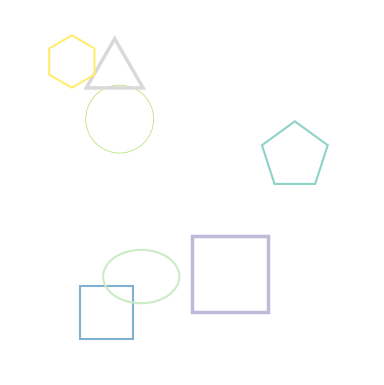[{"shape": "pentagon", "thickness": 1.5, "radius": 0.45, "center": [0.766, 0.595]}, {"shape": "square", "thickness": 2.5, "radius": 0.49, "center": [0.598, 0.289]}, {"shape": "square", "thickness": 1.5, "radius": 0.34, "center": [0.276, 0.188]}, {"shape": "circle", "thickness": 0.5, "radius": 0.44, "center": [0.311, 0.691]}, {"shape": "triangle", "thickness": 2.5, "radius": 0.43, "center": [0.298, 0.814]}, {"shape": "oval", "thickness": 1.5, "radius": 0.5, "center": [0.367, 0.282]}, {"shape": "hexagon", "thickness": 1.5, "radius": 0.34, "center": [0.187, 0.84]}]